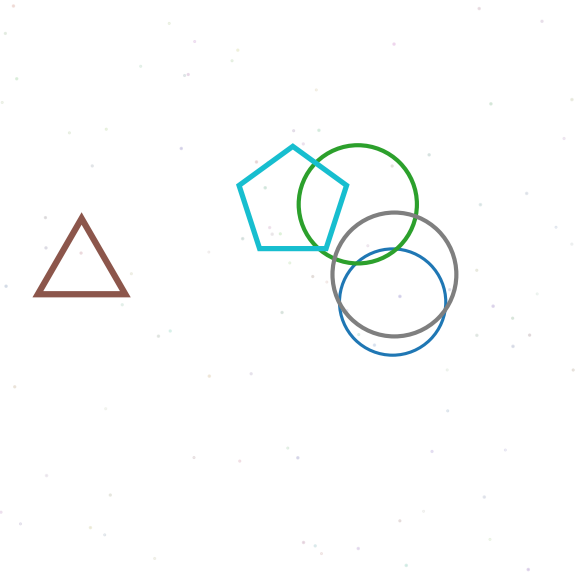[{"shape": "circle", "thickness": 1.5, "radius": 0.46, "center": [0.68, 0.476]}, {"shape": "circle", "thickness": 2, "radius": 0.51, "center": [0.62, 0.645]}, {"shape": "triangle", "thickness": 3, "radius": 0.44, "center": [0.141, 0.533]}, {"shape": "circle", "thickness": 2, "radius": 0.54, "center": [0.683, 0.524]}, {"shape": "pentagon", "thickness": 2.5, "radius": 0.49, "center": [0.507, 0.648]}]